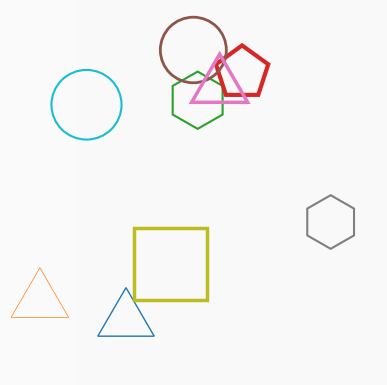[{"shape": "triangle", "thickness": 1, "radius": 0.42, "center": [0.325, 0.169]}, {"shape": "triangle", "thickness": 0.5, "radius": 0.43, "center": [0.103, 0.218]}, {"shape": "hexagon", "thickness": 1.5, "radius": 0.37, "center": [0.51, 0.74]}, {"shape": "pentagon", "thickness": 3, "radius": 0.35, "center": [0.625, 0.811]}, {"shape": "circle", "thickness": 2, "radius": 0.43, "center": [0.499, 0.87]}, {"shape": "triangle", "thickness": 2.5, "radius": 0.42, "center": [0.567, 0.776]}, {"shape": "hexagon", "thickness": 1.5, "radius": 0.35, "center": [0.853, 0.423]}, {"shape": "square", "thickness": 2.5, "radius": 0.47, "center": [0.44, 0.315]}, {"shape": "circle", "thickness": 1.5, "radius": 0.45, "center": [0.223, 0.728]}]